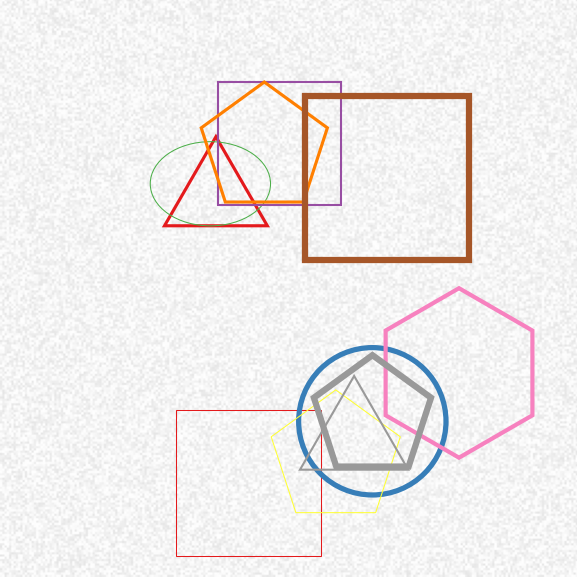[{"shape": "triangle", "thickness": 1.5, "radius": 0.51, "center": [0.374, 0.66]}, {"shape": "square", "thickness": 0.5, "radius": 0.63, "center": [0.43, 0.163]}, {"shape": "circle", "thickness": 2.5, "radius": 0.64, "center": [0.645, 0.27]}, {"shape": "oval", "thickness": 0.5, "radius": 0.52, "center": [0.364, 0.681]}, {"shape": "square", "thickness": 1, "radius": 0.53, "center": [0.484, 0.751]}, {"shape": "pentagon", "thickness": 1.5, "radius": 0.57, "center": [0.458, 0.742]}, {"shape": "pentagon", "thickness": 0.5, "radius": 0.59, "center": [0.581, 0.206]}, {"shape": "square", "thickness": 3, "radius": 0.71, "center": [0.671, 0.69]}, {"shape": "hexagon", "thickness": 2, "radius": 0.73, "center": [0.795, 0.353]}, {"shape": "pentagon", "thickness": 3, "radius": 0.53, "center": [0.645, 0.278]}, {"shape": "triangle", "thickness": 1, "radius": 0.54, "center": [0.613, 0.24]}]